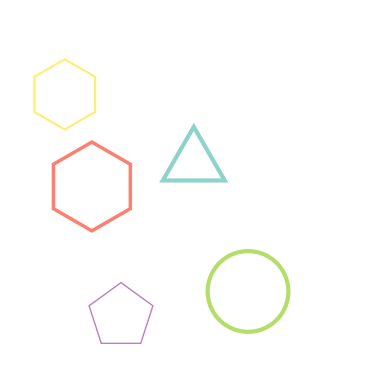[{"shape": "triangle", "thickness": 3, "radius": 0.46, "center": [0.503, 0.578]}, {"shape": "hexagon", "thickness": 2.5, "radius": 0.58, "center": [0.239, 0.516]}, {"shape": "circle", "thickness": 3, "radius": 0.52, "center": [0.644, 0.243]}, {"shape": "pentagon", "thickness": 1, "radius": 0.44, "center": [0.314, 0.179]}, {"shape": "hexagon", "thickness": 1.5, "radius": 0.46, "center": [0.168, 0.755]}]